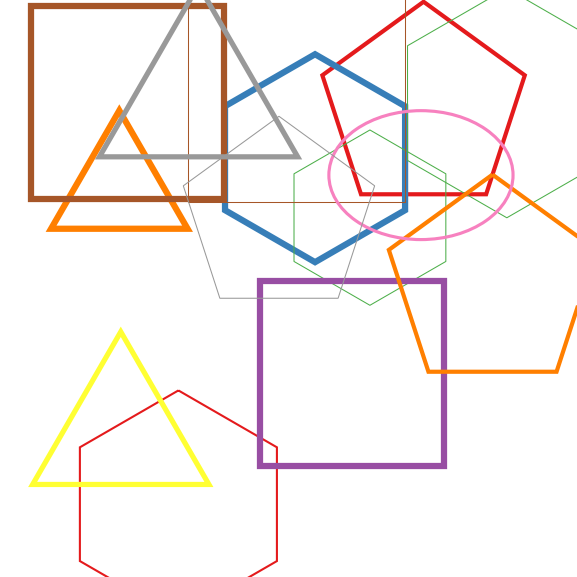[{"shape": "pentagon", "thickness": 2, "radius": 0.92, "center": [0.733, 0.812]}, {"shape": "hexagon", "thickness": 1, "radius": 0.98, "center": [0.309, 0.126]}, {"shape": "hexagon", "thickness": 3, "radius": 0.9, "center": [0.546, 0.725]}, {"shape": "hexagon", "thickness": 0.5, "radius": 0.99, "center": [0.878, 0.821]}, {"shape": "hexagon", "thickness": 0.5, "radius": 0.76, "center": [0.641, 0.622]}, {"shape": "square", "thickness": 3, "radius": 0.8, "center": [0.609, 0.352]}, {"shape": "pentagon", "thickness": 2, "radius": 0.94, "center": [0.853, 0.508]}, {"shape": "triangle", "thickness": 3, "radius": 0.68, "center": [0.207, 0.671]}, {"shape": "triangle", "thickness": 2.5, "radius": 0.88, "center": [0.209, 0.248]}, {"shape": "square", "thickness": 0.5, "radius": 0.94, "center": [0.514, 0.836]}, {"shape": "square", "thickness": 3, "radius": 0.83, "center": [0.221, 0.822]}, {"shape": "oval", "thickness": 1.5, "radius": 0.8, "center": [0.729, 0.696]}, {"shape": "triangle", "thickness": 2.5, "radius": 0.99, "center": [0.344, 0.827]}, {"shape": "pentagon", "thickness": 0.5, "radius": 0.87, "center": [0.483, 0.624]}]